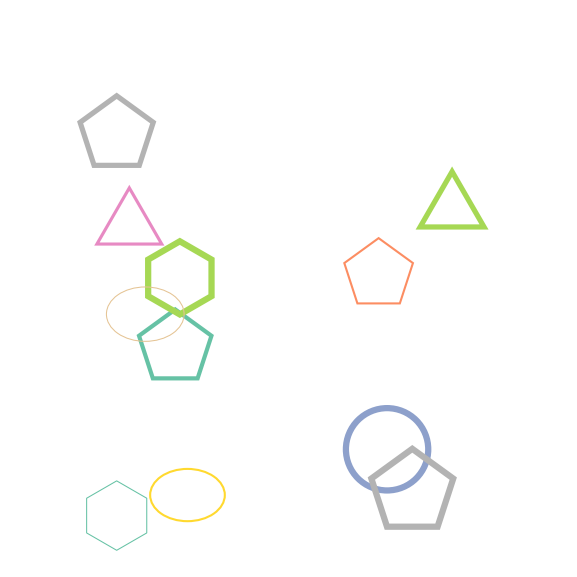[{"shape": "hexagon", "thickness": 0.5, "radius": 0.3, "center": [0.202, 0.106]}, {"shape": "pentagon", "thickness": 2, "radius": 0.33, "center": [0.303, 0.397]}, {"shape": "pentagon", "thickness": 1, "radius": 0.31, "center": [0.656, 0.524]}, {"shape": "circle", "thickness": 3, "radius": 0.36, "center": [0.67, 0.221]}, {"shape": "triangle", "thickness": 1.5, "radius": 0.32, "center": [0.224, 0.609]}, {"shape": "triangle", "thickness": 2.5, "radius": 0.32, "center": [0.783, 0.638]}, {"shape": "hexagon", "thickness": 3, "radius": 0.32, "center": [0.311, 0.518]}, {"shape": "oval", "thickness": 1, "radius": 0.32, "center": [0.325, 0.142]}, {"shape": "oval", "thickness": 0.5, "radius": 0.34, "center": [0.252, 0.455]}, {"shape": "pentagon", "thickness": 2.5, "radius": 0.33, "center": [0.202, 0.767]}, {"shape": "pentagon", "thickness": 3, "radius": 0.37, "center": [0.714, 0.147]}]